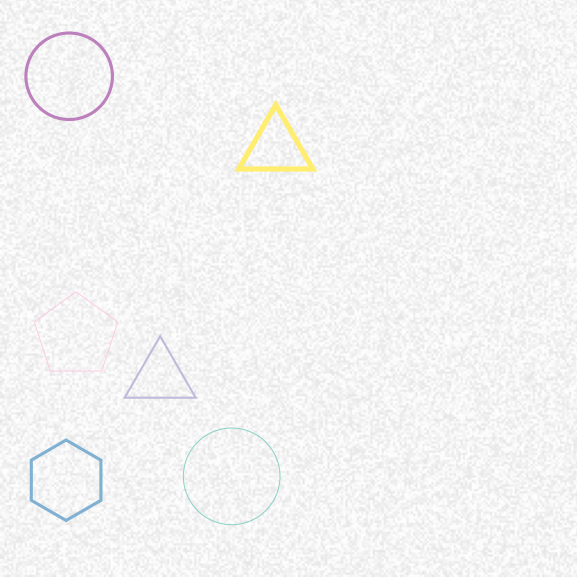[{"shape": "circle", "thickness": 0.5, "radius": 0.42, "center": [0.401, 0.174]}, {"shape": "triangle", "thickness": 1, "radius": 0.36, "center": [0.277, 0.346]}, {"shape": "hexagon", "thickness": 1.5, "radius": 0.35, "center": [0.114, 0.168]}, {"shape": "pentagon", "thickness": 0.5, "radius": 0.38, "center": [0.132, 0.418]}, {"shape": "circle", "thickness": 1.5, "radius": 0.37, "center": [0.12, 0.867]}, {"shape": "triangle", "thickness": 2.5, "radius": 0.37, "center": [0.478, 0.744]}]